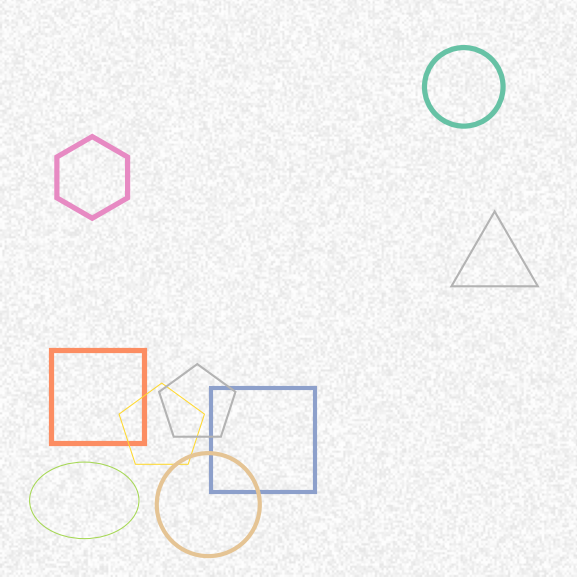[{"shape": "circle", "thickness": 2.5, "radius": 0.34, "center": [0.803, 0.849]}, {"shape": "square", "thickness": 2.5, "radius": 0.4, "center": [0.168, 0.313]}, {"shape": "square", "thickness": 2, "radius": 0.45, "center": [0.456, 0.237]}, {"shape": "hexagon", "thickness": 2.5, "radius": 0.35, "center": [0.16, 0.692]}, {"shape": "oval", "thickness": 0.5, "radius": 0.47, "center": [0.146, 0.133]}, {"shape": "pentagon", "thickness": 0.5, "radius": 0.39, "center": [0.28, 0.258]}, {"shape": "circle", "thickness": 2, "radius": 0.45, "center": [0.361, 0.125]}, {"shape": "triangle", "thickness": 1, "radius": 0.43, "center": [0.857, 0.547]}, {"shape": "pentagon", "thickness": 1, "radius": 0.35, "center": [0.342, 0.299]}]